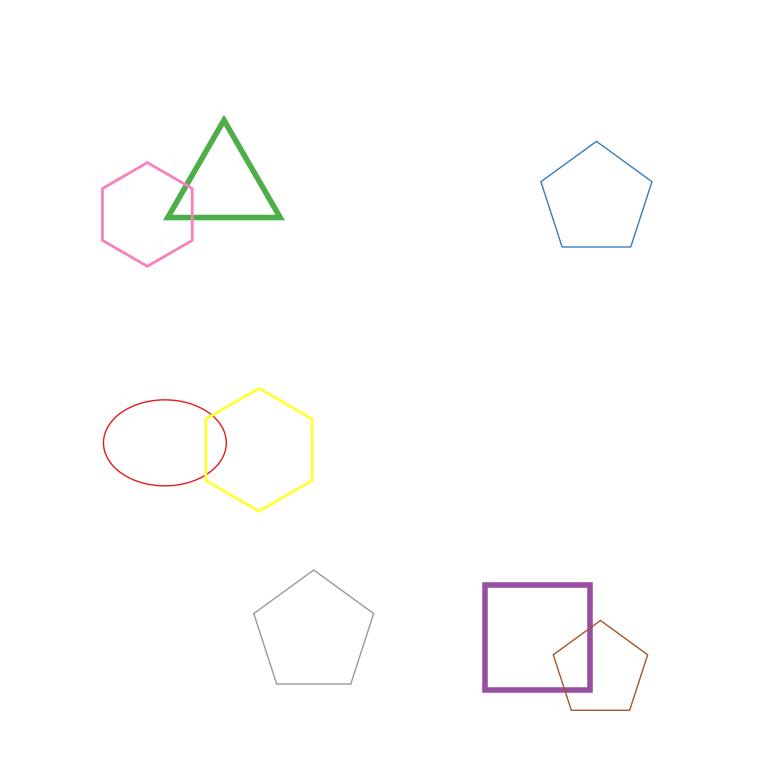[{"shape": "oval", "thickness": 0.5, "radius": 0.4, "center": [0.214, 0.425]}, {"shape": "pentagon", "thickness": 0.5, "radius": 0.38, "center": [0.775, 0.741]}, {"shape": "triangle", "thickness": 2, "radius": 0.42, "center": [0.291, 0.76]}, {"shape": "square", "thickness": 2, "radius": 0.34, "center": [0.698, 0.172]}, {"shape": "hexagon", "thickness": 1, "radius": 0.4, "center": [0.336, 0.416]}, {"shape": "pentagon", "thickness": 0.5, "radius": 0.32, "center": [0.78, 0.13]}, {"shape": "hexagon", "thickness": 1, "radius": 0.34, "center": [0.191, 0.721]}, {"shape": "pentagon", "thickness": 0.5, "radius": 0.41, "center": [0.407, 0.178]}]